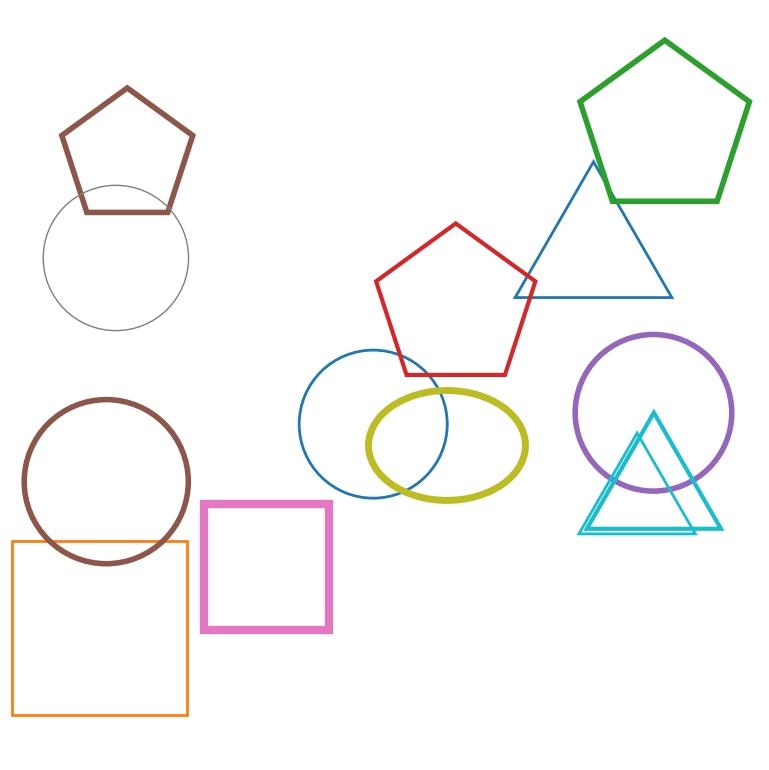[{"shape": "circle", "thickness": 1, "radius": 0.48, "center": [0.485, 0.449]}, {"shape": "triangle", "thickness": 1, "radius": 0.59, "center": [0.771, 0.672]}, {"shape": "square", "thickness": 1, "radius": 0.57, "center": [0.129, 0.185]}, {"shape": "pentagon", "thickness": 2, "radius": 0.58, "center": [0.863, 0.832]}, {"shape": "pentagon", "thickness": 1.5, "radius": 0.54, "center": [0.592, 0.601]}, {"shape": "circle", "thickness": 2, "radius": 0.51, "center": [0.849, 0.464]}, {"shape": "pentagon", "thickness": 2, "radius": 0.45, "center": [0.165, 0.796]}, {"shape": "circle", "thickness": 2, "radius": 0.53, "center": [0.138, 0.374]}, {"shape": "square", "thickness": 3, "radius": 0.41, "center": [0.346, 0.263]}, {"shape": "circle", "thickness": 0.5, "radius": 0.47, "center": [0.15, 0.665]}, {"shape": "oval", "thickness": 2.5, "radius": 0.51, "center": [0.581, 0.421]}, {"shape": "triangle", "thickness": 1, "radius": 0.44, "center": [0.827, 0.35]}, {"shape": "triangle", "thickness": 1.5, "radius": 0.5, "center": [0.849, 0.364]}]